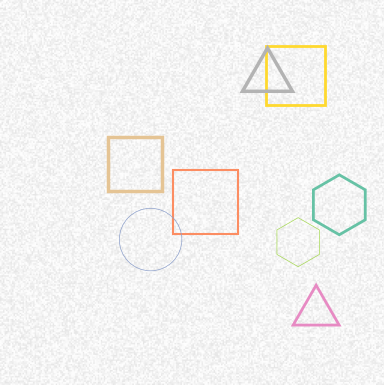[{"shape": "hexagon", "thickness": 2, "radius": 0.39, "center": [0.881, 0.468]}, {"shape": "square", "thickness": 1.5, "radius": 0.42, "center": [0.534, 0.475]}, {"shape": "circle", "thickness": 0.5, "radius": 0.41, "center": [0.391, 0.378]}, {"shape": "triangle", "thickness": 2, "radius": 0.35, "center": [0.821, 0.19]}, {"shape": "hexagon", "thickness": 0.5, "radius": 0.32, "center": [0.774, 0.371]}, {"shape": "square", "thickness": 2, "radius": 0.38, "center": [0.768, 0.804]}, {"shape": "square", "thickness": 2.5, "radius": 0.35, "center": [0.35, 0.573]}, {"shape": "triangle", "thickness": 2.5, "radius": 0.37, "center": [0.695, 0.8]}]